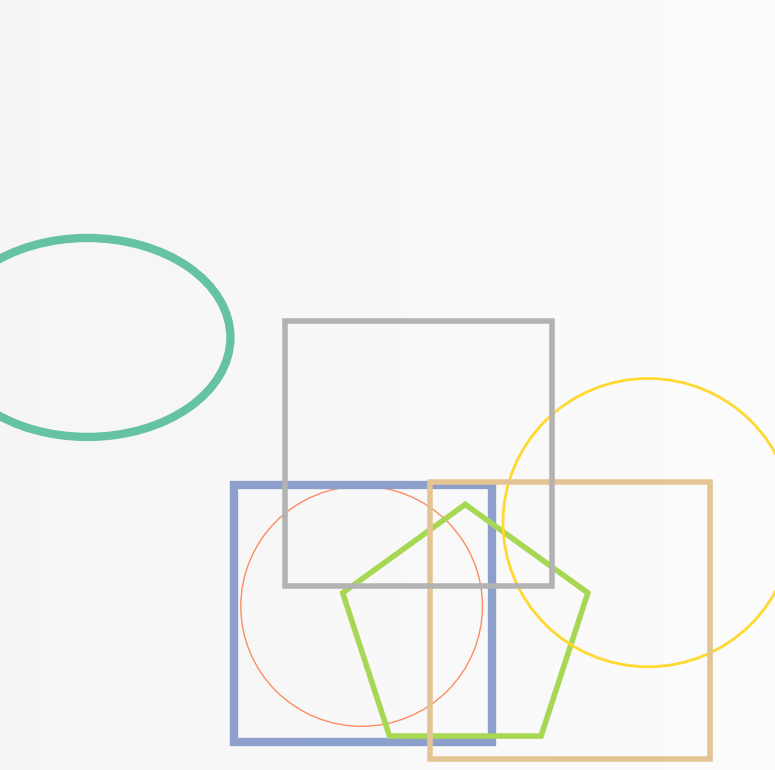[{"shape": "oval", "thickness": 3, "radius": 0.92, "center": [0.113, 0.562]}, {"shape": "circle", "thickness": 0.5, "radius": 0.78, "center": [0.467, 0.213]}, {"shape": "square", "thickness": 3, "radius": 0.83, "center": [0.469, 0.203]}, {"shape": "pentagon", "thickness": 2, "radius": 0.83, "center": [0.6, 0.179]}, {"shape": "circle", "thickness": 1, "radius": 0.94, "center": [0.836, 0.321]}, {"shape": "square", "thickness": 2, "radius": 0.9, "center": [0.735, 0.194]}, {"shape": "square", "thickness": 2, "radius": 0.86, "center": [0.54, 0.411]}]